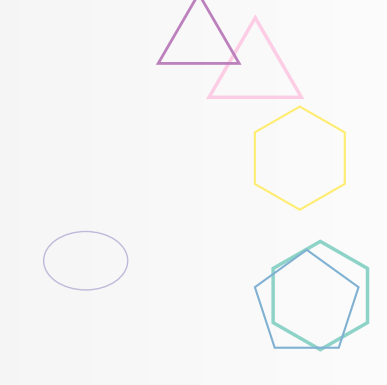[{"shape": "hexagon", "thickness": 2.5, "radius": 0.7, "center": [0.827, 0.232]}, {"shape": "oval", "thickness": 1, "radius": 0.54, "center": [0.221, 0.323]}, {"shape": "pentagon", "thickness": 1.5, "radius": 0.7, "center": [0.792, 0.211]}, {"shape": "triangle", "thickness": 2.5, "radius": 0.69, "center": [0.659, 0.816]}, {"shape": "triangle", "thickness": 2, "radius": 0.6, "center": [0.513, 0.896]}, {"shape": "hexagon", "thickness": 1.5, "radius": 0.67, "center": [0.774, 0.589]}]